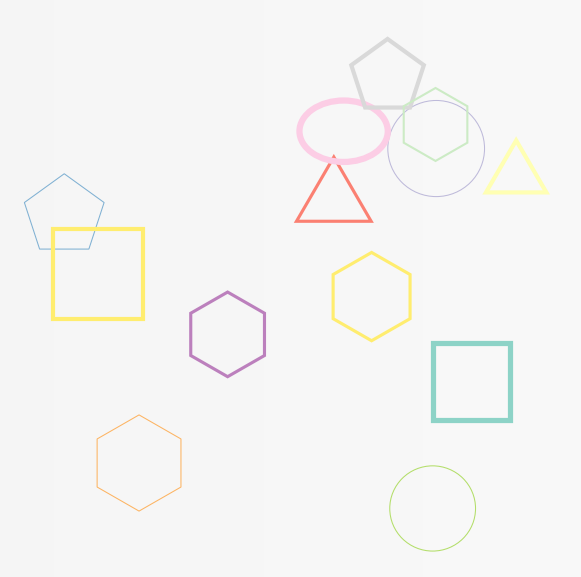[{"shape": "square", "thickness": 2.5, "radius": 0.33, "center": [0.811, 0.339]}, {"shape": "triangle", "thickness": 2, "radius": 0.3, "center": [0.888, 0.696]}, {"shape": "circle", "thickness": 0.5, "radius": 0.42, "center": [0.75, 0.742]}, {"shape": "triangle", "thickness": 1.5, "radius": 0.37, "center": [0.574, 0.653]}, {"shape": "pentagon", "thickness": 0.5, "radius": 0.36, "center": [0.111, 0.626]}, {"shape": "hexagon", "thickness": 0.5, "radius": 0.42, "center": [0.239, 0.197]}, {"shape": "circle", "thickness": 0.5, "radius": 0.37, "center": [0.744, 0.119]}, {"shape": "oval", "thickness": 3, "radius": 0.38, "center": [0.591, 0.772]}, {"shape": "pentagon", "thickness": 2, "radius": 0.33, "center": [0.667, 0.866]}, {"shape": "hexagon", "thickness": 1.5, "radius": 0.37, "center": [0.392, 0.42]}, {"shape": "hexagon", "thickness": 1, "radius": 0.32, "center": [0.749, 0.784]}, {"shape": "square", "thickness": 2, "radius": 0.39, "center": [0.169, 0.525]}, {"shape": "hexagon", "thickness": 1.5, "radius": 0.38, "center": [0.639, 0.486]}]